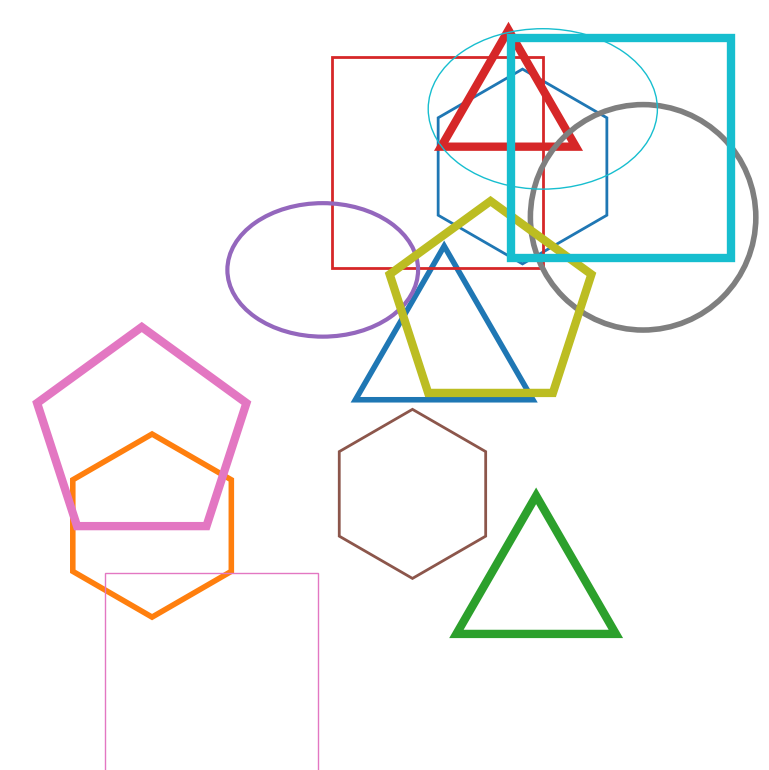[{"shape": "triangle", "thickness": 2, "radius": 0.67, "center": [0.577, 0.547]}, {"shape": "hexagon", "thickness": 1, "radius": 0.63, "center": [0.679, 0.784]}, {"shape": "hexagon", "thickness": 2, "radius": 0.59, "center": [0.197, 0.317]}, {"shape": "triangle", "thickness": 3, "radius": 0.6, "center": [0.696, 0.237]}, {"shape": "square", "thickness": 1, "radius": 0.68, "center": [0.568, 0.789]}, {"shape": "triangle", "thickness": 3, "radius": 0.5, "center": [0.66, 0.86]}, {"shape": "oval", "thickness": 1.5, "radius": 0.62, "center": [0.419, 0.649]}, {"shape": "hexagon", "thickness": 1, "radius": 0.55, "center": [0.536, 0.359]}, {"shape": "square", "thickness": 0.5, "radius": 0.69, "center": [0.275, 0.118]}, {"shape": "pentagon", "thickness": 3, "radius": 0.71, "center": [0.184, 0.432]}, {"shape": "circle", "thickness": 2, "radius": 0.73, "center": [0.835, 0.718]}, {"shape": "pentagon", "thickness": 3, "radius": 0.69, "center": [0.637, 0.601]}, {"shape": "square", "thickness": 3, "radius": 0.71, "center": [0.807, 0.808]}, {"shape": "oval", "thickness": 0.5, "radius": 0.74, "center": [0.705, 0.859]}]